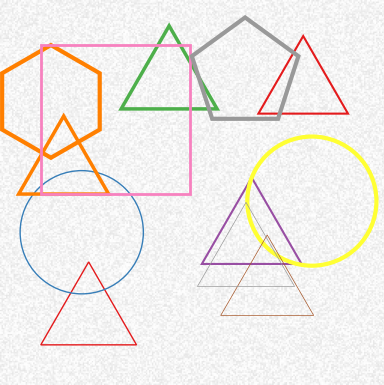[{"shape": "triangle", "thickness": 1, "radius": 0.72, "center": [0.23, 0.176]}, {"shape": "triangle", "thickness": 1.5, "radius": 0.67, "center": [0.788, 0.772]}, {"shape": "circle", "thickness": 1, "radius": 0.8, "center": [0.212, 0.397]}, {"shape": "triangle", "thickness": 2.5, "radius": 0.72, "center": [0.439, 0.789]}, {"shape": "triangle", "thickness": 1.5, "radius": 0.75, "center": [0.654, 0.389]}, {"shape": "triangle", "thickness": 2.5, "radius": 0.67, "center": [0.165, 0.563]}, {"shape": "hexagon", "thickness": 3, "radius": 0.73, "center": [0.132, 0.737]}, {"shape": "circle", "thickness": 3, "radius": 0.84, "center": [0.81, 0.478]}, {"shape": "triangle", "thickness": 0.5, "radius": 0.7, "center": [0.694, 0.25]}, {"shape": "square", "thickness": 2, "radius": 0.97, "center": [0.3, 0.69]}, {"shape": "triangle", "thickness": 0.5, "radius": 0.73, "center": [0.639, 0.329]}, {"shape": "pentagon", "thickness": 3, "radius": 0.73, "center": [0.637, 0.809]}]